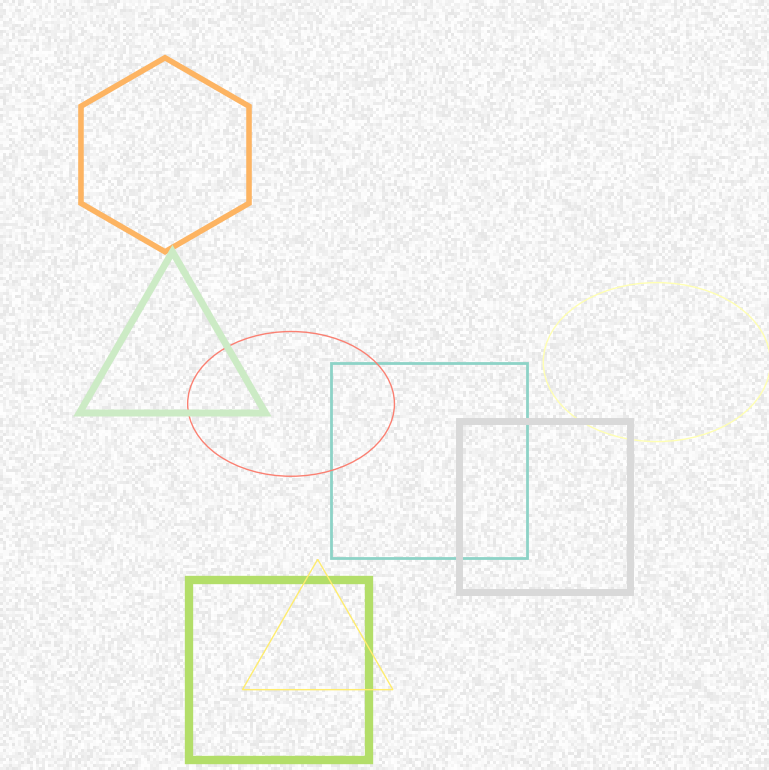[{"shape": "square", "thickness": 1, "radius": 0.64, "center": [0.557, 0.402]}, {"shape": "oval", "thickness": 0.5, "radius": 0.74, "center": [0.853, 0.53]}, {"shape": "oval", "thickness": 0.5, "radius": 0.67, "center": [0.378, 0.475]}, {"shape": "hexagon", "thickness": 2, "radius": 0.63, "center": [0.214, 0.799]}, {"shape": "square", "thickness": 3, "radius": 0.58, "center": [0.362, 0.13]}, {"shape": "square", "thickness": 2.5, "radius": 0.56, "center": [0.707, 0.342]}, {"shape": "triangle", "thickness": 2.5, "radius": 0.7, "center": [0.224, 0.533]}, {"shape": "triangle", "thickness": 0.5, "radius": 0.56, "center": [0.413, 0.161]}]